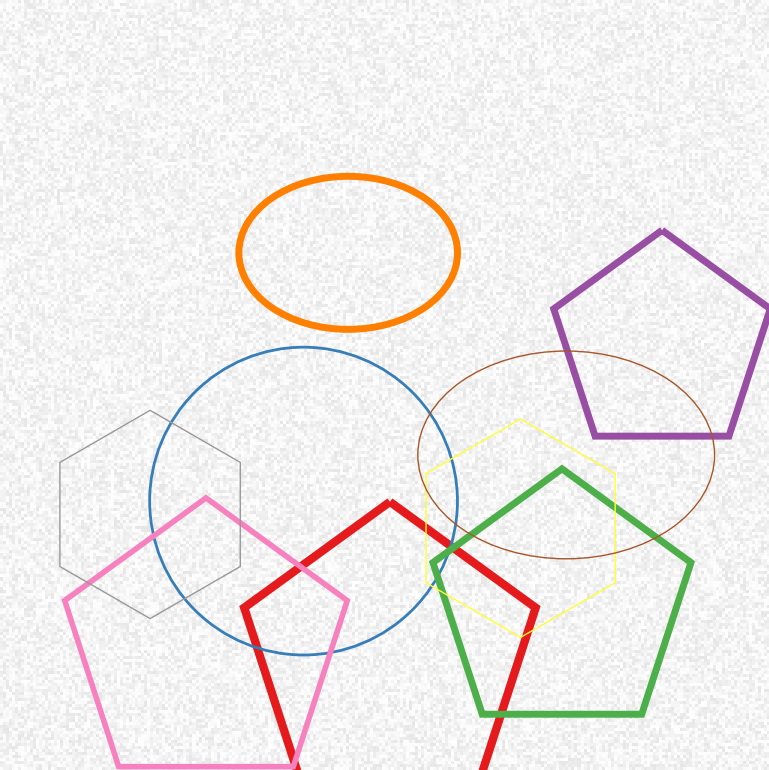[{"shape": "pentagon", "thickness": 3, "radius": 1.0, "center": [0.506, 0.149]}, {"shape": "circle", "thickness": 1, "radius": 1.0, "center": [0.394, 0.349]}, {"shape": "pentagon", "thickness": 2.5, "radius": 0.88, "center": [0.73, 0.215]}, {"shape": "pentagon", "thickness": 2.5, "radius": 0.74, "center": [0.86, 0.553]}, {"shape": "oval", "thickness": 2.5, "radius": 0.71, "center": [0.452, 0.672]}, {"shape": "hexagon", "thickness": 0.5, "radius": 0.71, "center": [0.676, 0.314]}, {"shape": "oval", "thickness": 0.5, "radius": 0.96, "center": [0.735, 0.409]}, {"shape": "pentagon", "thickness": 2, "radius": 0.96, "center": [0.268, 0.16]}, {"shape": "hexagon", "thickness": 0.5, "radius": 0.68, "center": [0.195, 0.332]}]